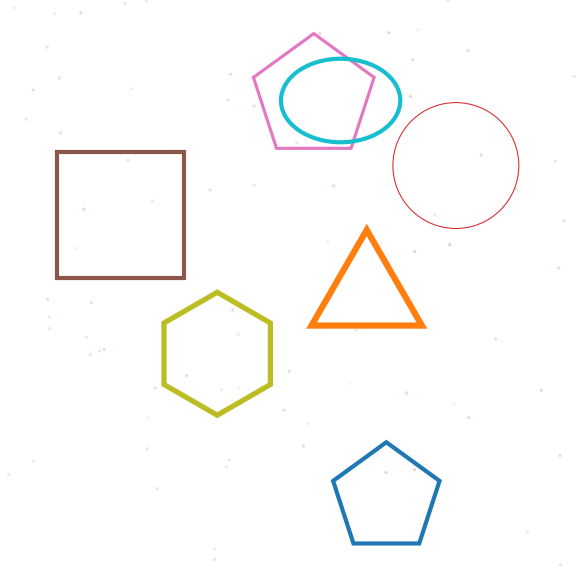[{"shape": "pentagon", "thickness": 2, "radius": 0.48, "center": [0.669, 0.136]}, {"shape": "triangle", "thickness": 3, "radius": 0.55, "center": [0.635, 0.491]}, {"shape": "circle", "thickness": 0.5, "radius": 0.55, "center": [0.789, 0.712]}, {"shape": "square", "thickness": 2, "radius": 0.55, "center": [0.209, 0.627]}, {"shape": "pentagon", "thickness": 1.5, "radius": 0.55, "center": [0.543, 0.831]}, {"shape": "hexagon", "thickness": 2.5, "radius": 0.53, "center": [0.376, 0.387]}, {"shape": "oval", "thickness": 2, "radius": 0.52, "center": [0.59, 0.825]}]